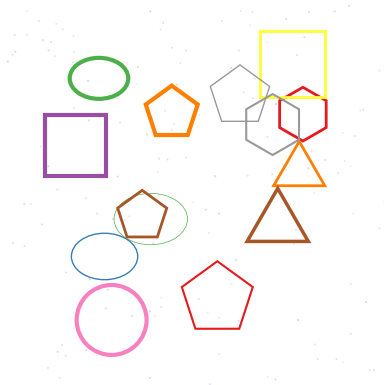[{"shape": "hexagon", "thickness": 2, "radius": 0.35, "center": [0.787, 0.704]}, {"shape": "pentagon", "thickness": 1.5, "radius": 0.48, "center": [0.564, 0.224]}, {"shape": "oval", "thickness": 1, "radius": 0.43, "center": [0.272, 0.334]}, {"shape": "oval", "thickness": 0.5, "radius": 0.48, "center": [0.392, 0.431]}, {"shape": "oval", "thickness": 3, "radius": 0.38, "center": [0.257, 0.796]}, {"shape": "square", "thickness": 3, "radius": 0.4, "center": [0.196, 0.622]}, {"shape": "pentagon", "thickness": 3, "radius": 0.35, "center": [0.446, 0.707]}, {"shape": "triangle", "thickness": 2, "radius": 0.38, "center": [0.777, 0.556]}, {"shape": "square", "thickness": 2, "radius": 0.43, "center": [0.76, 0.834]}, {"shape": "triangle", "thickness": 2.5, "radius": 0.46, "center": [0.721, 0.419]}, {"shape": "pentagon", "thickness": 2, "radius": 0.33, "center": [0.369, 0.439]}, {"shape": "circle", "thickness": 3, "radius": 0.45, "center": [0.29, 0.169]}, {"shape": "hexagon", "thickness": 1.5, "radius": 0.4, "center": [0.708, 0.677]}, {"shape": "pentagon", "thickness": 1, "radius": 0.4, "center": [0.623, 0.75]}]